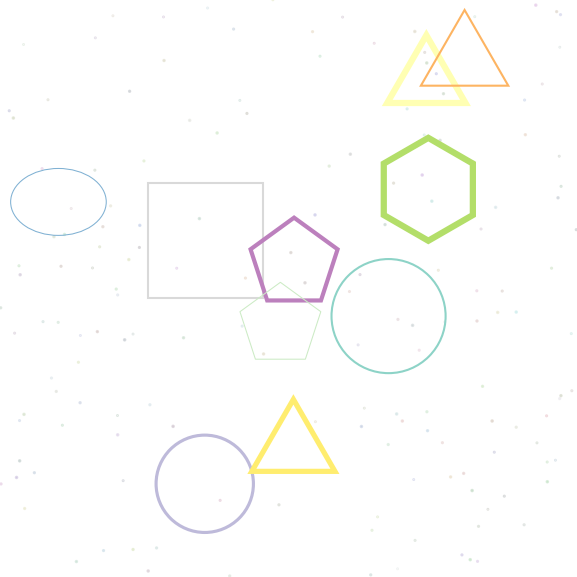[{"shape": "circle", "thickness": 1, "radius": 0.49, "center": [0.673, 0.452]}, {"shape": "triangle", "thickness": 3, "radius": 0.39, "center": [0.738, 0.86]}, {"shape": "circle", "thickness": 1.5, "radius": 0.42, "center": [0.355, 0.161]}, {"shape": "oval", "thickness": 0.5, "radius": 0.41, "center": [0.101, 0.649]}, {"shape": "triangle", "thickness": 1, "radius": 0.44, "center": [0.804, 0.894]}, {"shape": "hexagon", "thickness": 3, "radius": 0.45, "center": [0.742, 0.671]}, {"shape": "square", "thickness": 1, "radius": 0.5, "center": [0.355, 0.583]}, {"shape": "pentagon", "thickness": 2, "radius": 0.4, "center": [0.509, 0.543]}, {"shape": "pentagon", "thickness": 0.5, "radius": 0.37, "center": [0.486, 0.437]}, {"shape": "triangle", "thickness": 2.5, "radius": 0.42, "center": [0.508, 0.224]}]